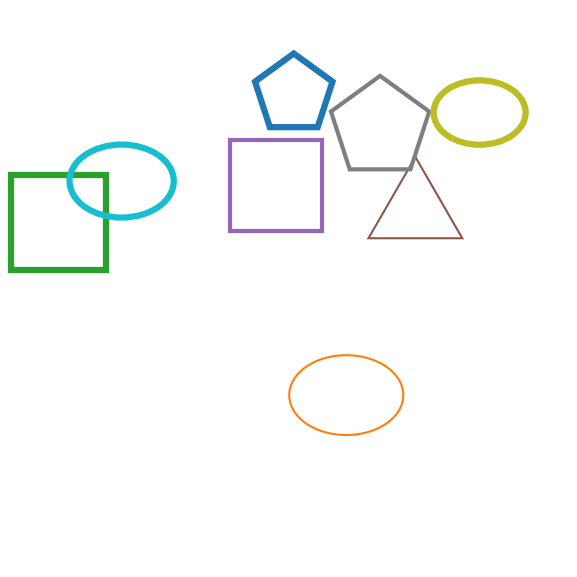[{"shape": "pentagon", "thickness": 3, "radius": 0.35, "center": [0.509, 0.836]}, {"shape": "oval", "thickness": 1, "radius": 0.49, "center": [0.6, 0.315]}, {"shape": "square", "thickness": 3, "radius": 0.41, "center": [0.102, 0.614]}, {"shape": "square", "thickness": 2, "radius": 0.4, "center": [0.478, 0.678]}, {"shape": "triangle", "thickness": 1, "radius": 0.47, "center": [0.719, 0.633]}, {"shape": "pentagon", "thickness": 2, "radius": 0.45, "center": [0.658, 0.778]}, {"shape": "oval", "thickness": 3, "radius": 0.4, "center": [0.831, 0.804]}, {"shape": "oval", "thickness": 3, "radius": 0.45, "center": [0.211, 0.686]}]